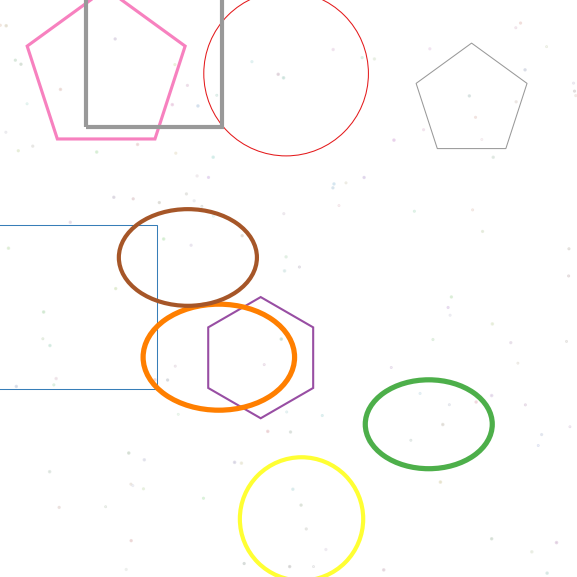[{"shape": "circle", "thickness": 0.5, "radius": 0.71, "center": [0.495, 0.872]}, {"shape": "square", "thickness": 0.5, "radius": 0.71, "center": [0.13, 0.467]}, {"shape": "oval", "thickness": 2.5, "radius": 0.55, "center": [0.742, 0.264]}, {"shape": "hexagon", "thickness": 1, "radius": 0.52, "center": [0.451, 0.38]}, {"shape": "oval", "thickness": 2.5, "radius": 0.66, "center": [0.379, 0.381]}, {"shape": "circle", "thickness": 2, "radius": 0.53, "center": [0.522, 0.101]}, {"shape": "oval", "thickness": 2, "radius": 0.6, "center": [0.325, 0.553]}, {"shape": "pentagon", "thickness": 1.5, "radius": 0.72, "center": [0.184, 0.875]}, {"shape": "pentagon", "thickness": 0.5, "radius": 0.5, "center": [0.817, 0.824]}, {"shape": "square", "thickness": 2, "radius": 0.59, "center": [0.267, 0.897]}]